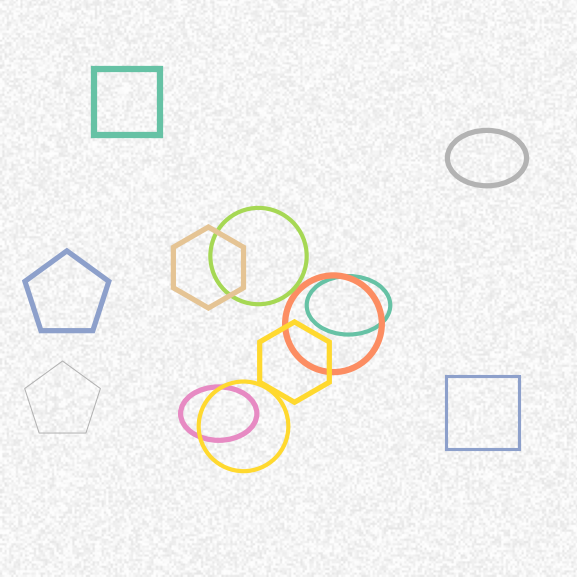[{"shape": "square", "thickness": 3, "radius": 0.29, "center": [0.221, 0.823]}, {"shape": "oval", "thickness": 2, "radius": 0.36, "center": [0.603, 0.47]}, {"shape": "circle", "thickness": 3, "radius": 0.42, "center": [0.577, 0.439]}, {"shape": "square", "thickness": 1.5, "radius": 0.32, "center": [0.836, 0.284]}, {"shape": "pentagon", "thickness": 2.5, "radius": 0.38, "center": [0.116, 0.488]}, {"shape": "oval", "thickness": 2.5, "radius": 0.33, "center": [0.379, 0.283]}, {"shape": "circle", "thickness": 2, "radius": 0.42, "center": [0.448, 0.556]}, {"shape": "hexagon", "thickness": 2.5, "radius": 0.35, "center": [0.51, 0.372]}, {"shape": "circle", "thickness": 2, "radius": 0.39, "center": [0.422, 0.261]}, {"shape": "hexagon", "thickness": 2.5, "radius": 0.35, "center": [0.361, 0.536]}, {"shape": "pentagon", "thickness": 0.5, "radius": 0.34, "center": [0.108, 0.305]}, {"shape": "oval", "thickness": 2.5, "radius": 0.34, "center": [0.843, 0.725]}]